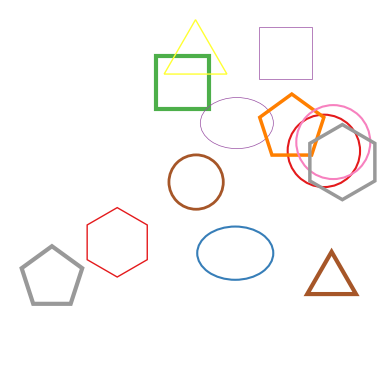[{"shape": "circle", "thickness": 1.5, "radius": 0.47, "center": [0.841, 0.608]}, {"shape": "hexagon", "thickness": 1, "radius": 0.45, "center": [0.304, 0.371]}, {"shape": "oval", "thickness": 1.5, "radius": 0.49, "center": [0.611, 0.342]}, {"shape": "square", "thickness": 3, "radius": 0.34, "center": [0.474, 0.786]}, {"shape": "oval", "thickness": 0.5, "radius": 0.47, "center": [0.615, 0.68]}, {"shape": "square", "thickness": 0.5, "radius": 0.34, "center": [0.741, 0.862]}, {"shape": "pentagon", "thickness": 2.5, "radius": 0.44, "center": [0.758, 0.668]}, {"shape": "triangle", "thickness": 1, "radius": 0.47, "center": [0.508, 0.855]}, {"shape": "circle", "thickness": 2, "radius": 0.35, "center": [0.509, 0.527]}, {"shape": "triangle", "thickness": 3, "radius": 0.37, "center": [0.861, 0.273]}, {"shape": "circle", "thickness": 1.5, "radius": 0.48, "center": [0.866, 0.631]}, {"shape": "pentagon", "thickness": 3, "radius": 0.41, "center": [0.135, 0.278]}, {"shape": "hexagon", "thickness": 2.5, "radius": 0.49, "center": [0.889, 0.579]}]